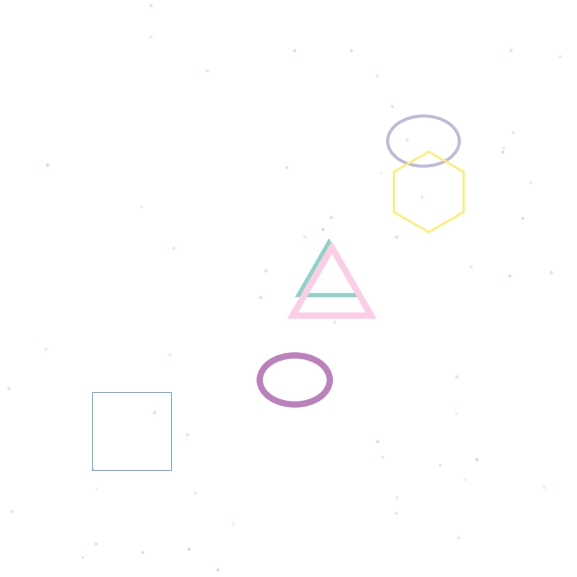[{"shape": "triangle", "thickness": 2, "radius": 0.3, "center": [0.57, 0.518]}, {"shape": "oval", "thickness": 1.5, "radius": 0.31, "center": [0.733, 0.755]}, {"shape": "square", "thickness": 0.5, "radius": 0.34, "center": [0.228, 0.253]}, {"shape": "triangle", "thickness": 3, "radius": 0.39, "center": [0.575, 0.492]}, {"shape": "oval", "thickness": 3, "radius": 0.3, "center": [0.51, 0.341]}, {"shape": "hexagon", "thickness": 1, "radius": 0.35, "center": [0.743, 0.667]}]